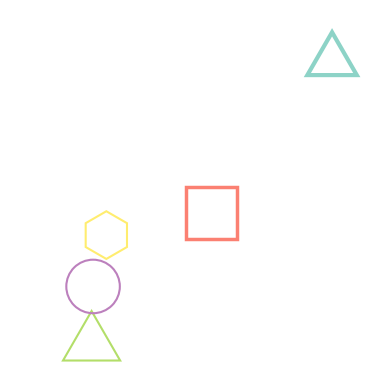[{"shape": "triangle", "thickness": 3, "radius": 0.37, "center": [0.863, 0.842]}, {"shape": "square", "thickness": 2.5, "radius": 0.34, "center": [0.55, 0.447]}, {"shape": "triangle", "thickness": 1.5, "radius": 0.43, "center": [0.238, 0.106]}, {"shape": "circle", "thickness": 1.5, "radius": 0.35, "center": [0.242, 0.256]}, {"shape": "hexagon", "thickness": 1.5, "radius": 0.31, "center": [0.276, 0.389]}]